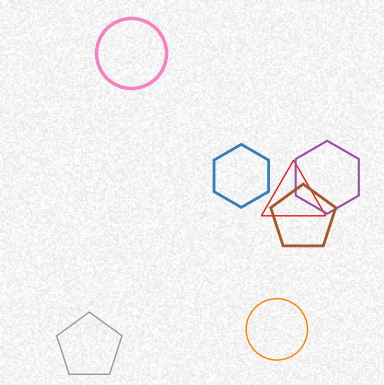[{"shape": "triangle", "thickness": 1, "radius": 0.48, "center": [0.763, 0.488]}, {"shape": "hexagon", "thickness": 2, "radius": 0.41, "center": [0.627, 0.543]}, {"shape": "hexagon", "thickness": 1.5, "radius": 0.47, "center": [0.85, 0.54]}, {"shape": "circle", "thickness": 1, "radius": 0.4, "center": [0.719, 0.145]}, {"shape": "pentagon", "thickness": 2, "radius": 0.44, "center": [0.788, 0.433]}, {"shape": "circle", "thickness": 2.5, "radius": 0.45, "center": [0.342, 0.861]}, {"shape": "pentagon", "thickness": 1, "radius": 0.45, "center": [0.232, 0.1]}]